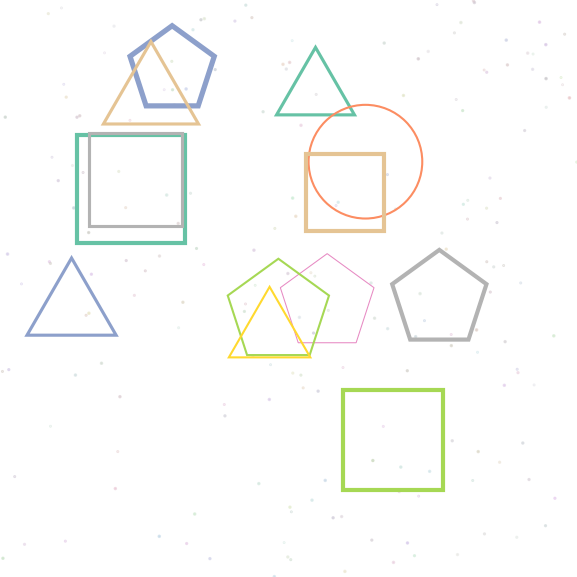[{"shape": "square", "thickness": 2, "radius": 0.47, "center": [0.227, 0.672]}, {"shape": "triangle", "thickness": 1.5, "radius": 0.39, "center": [0.546, 0.839]}, {"shape": "circle", "thickness": 1, "radius": 0.49, "center": [0.633, 0.719]}, {"shape": "triangle", "thickness": 1.5, "radius": 0.45, "center": [0.124, 0.463]}, {"shape": "pentagon", "thickness": 2.5, "radius": 0.38, "center": [0.298, 0.878]}, {"shape": "pentagon", "thickness": 0.5, "radius": 0.43, "center": [0.567, 0.475]}, {"shape": "pentagon", "thickness": 1, "radius": 0.46, "center": [0.482, 0.459]}, {"shape": "square", "thickness": 2, "radius": 0.43, "center": [0.681, 0.238]}, {"shape": "triangle", "thickness": 1, "radius": 0.41, "center": [0.467, 0.421]}, {"shape": "triangle", "thickness": 1.5, "radius": 0.48, "center": [0.261, 0.832]}, {"shape": "square", "thickness": 2, "radius": 0.33, "center": [0.597, 0.666]}, {"shape": "pentagon", "thickness": 2, "radius": 0.43, "center": [0.761, 0.481]}, {"shape": "square", "thickness": 1.5, "radius": 0.4, "center": [0.234, 0.688]}]